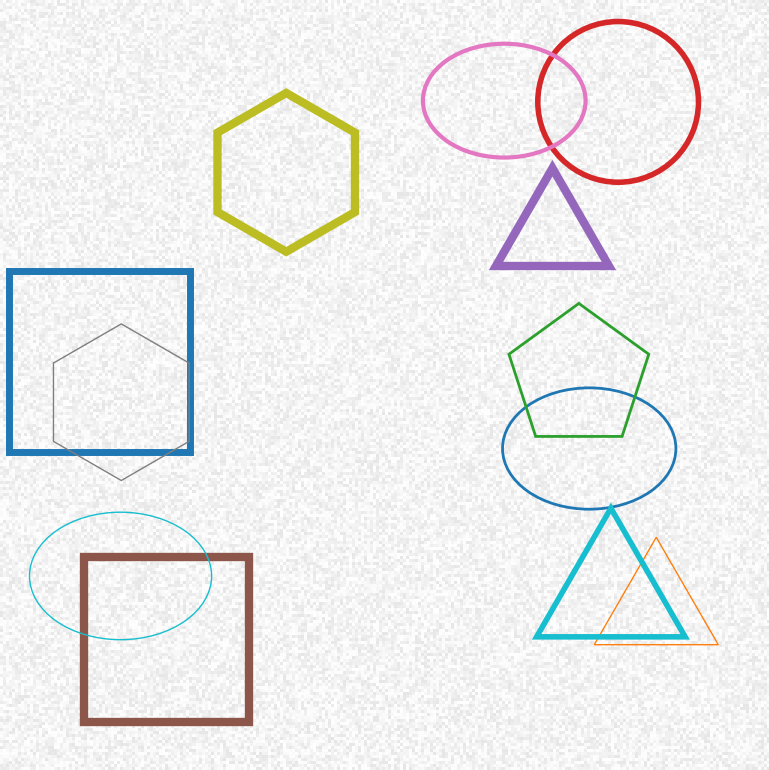[{"shape": "square", "thickness": 2.5, "radius": 0.59, "center": [0.13, 0.531]}, {"shape": "oval", "thickness": 1, "radius": 0.56, "center": [0.765, 0.417]}, {"shape": "triangle", "thickness": 0.5, "radius": 0.47, "center": [0.852, 0.209]}, {"shape": "pentagon", "thickness": 1, "radius": 0.48, "center": [0.752, 0.51]}, {"shape": "circle", "thickness": 2, "radius": 0.52, "center": [0.803, 0.868]}, {"shape": "triangle", "thickness": 3, "radius": 0.42, "center": [0.717, 0.697]}, {"shape": "square", "thickness": 3, "radius": 0.54, "center": [0.216, 0.169]}, {"shape": "oval", "thickness": 1.5, "radius": 0.53, "center": [0.655, 0.869]}, {"shape": "hexagon", "thickness": 0.5, "radius": 0.51, "center": [0.158, 0.478]}, {"shape": "hexagon", "thickness": 3, "radius": 0.52, "center": [0.372, 0.776]}, {"shape": "oval", "thickness": 0.5, "radius": 0.59, "center": [0.157, 0.252]}, {"shape": "triangle", "thickness": 2, "radius": 0.56, "center": [0.793, 0.229]}]